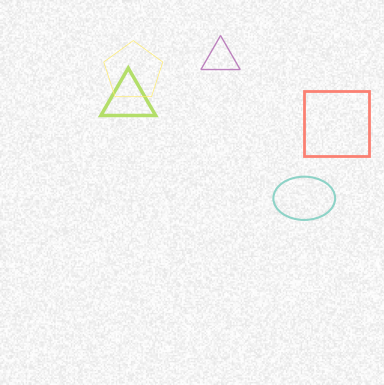[{"shape": "oval", "thickness": 1.5, "radius": 0.4, "center": [0.79, 0.485]}, {"shape": "square", "thickness": 2, "radius": 0.42, "center": [0.873, 0.678]}, {"shape": "triangle", "thickness": 2.5, "radius": 0.41, "center": [0.333, 0.741]}, {"shape": "triangle", "thickness": 1, "radius": 0.29, "center": [0.573, 0.849]}, {"shape": "pentagon", "thickness": 0.5, "radius": 0.4, "center": [0.346, 0.814]}]